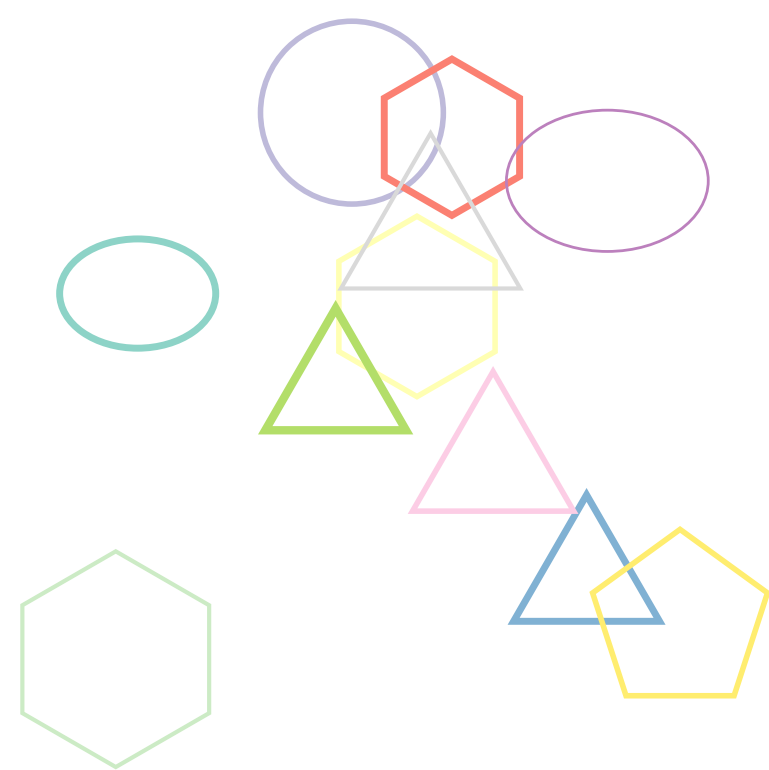[{"shape": "oval", "thickness": 2.5, "radius": 0.51, "center": [0.179, 0.619]}, {"shape": "hexagon", "thickness": 2, "radius": 0.59, "center": [0.542, 0.602]}, {"shape": "circle", "thickness": 2, "radius": 0.59, "center": [0.457, 0.854]}, {"shape": "hexagon", "thickness": 2.5, "radius": 0.51, "center": [0.587, 0.822]}, {"shape": "triangle", "thickness": 2.5, "radius": 0.55, "center": [0.762, 0.248]}, {"shape": "triangle", "thickness": 3, "radius": 0.53, "center": [0.436, 0.494]}, {"shape": "triangle", "thickness": 2, "radius": 0.6, "center": [0.64, 0.397]}, {"shape": "triangle", "thickness": 1.5, "radius": 0.67, "center": [0.559, 0.693]}, {"shape": "oval", "thickness": 1, "radius": 0.66, "center": [0.789, 0.765]}, {"shape": "hexagon", "thickness": 1.5, "radius": 0.7, "center": [0.15, 0.144]}, {"shape": "pentagon", "thickness": 2, "radius": 0.6, "center": [0.883, 0.193]}]